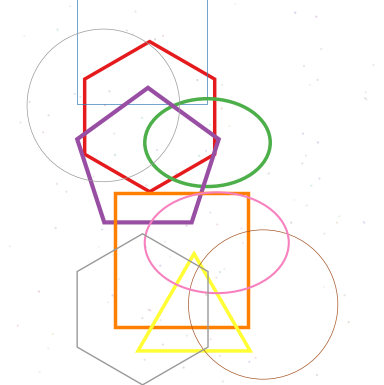[{"shape": "hexagon", "thickness": 2.5, "radius": 0.97, "center": [0.389, 0.697]}, {"shape": "square", "thickness": 0.5, "radius": 0.85, "center": [0.369, 0.899]}, {"shape": "oval", "thickness": 2.5, "radius": 0.81, "center": [0.539, 0.63]}, {"shape": "pentagon", "thickness": 3, "radius": 0.97, "center": [0.384, 0.579]}, {"shape": "square", "thickness": 2.5, "radius": 0.87, "center": [0.471, 0.325]}, {"shape": "triangle", "thickness": 2.5, "radius": 0.84, "center": [0.504, 0.173]}, {"shape": "circle", "thickness": 0.5, "radius": 0.97, "center": [0.683, 0.209]}, {"shape": "oval", "thickness": 1.5, "radius": 0.94, "center": [0.563, 0.369]}, {"shape": "circle", "thickness": 0.5, "radius": 0.99, "center": [0.269, 0.726]}, {"shape": "hexagon", "thickness": 1, "radius": 0.98, "center": [0.37, 0.197]}]